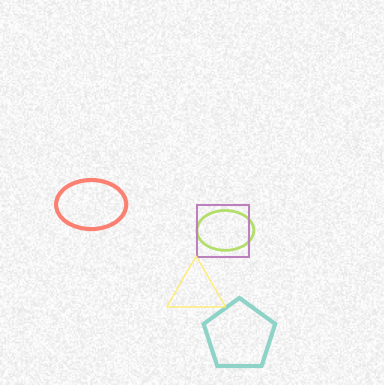[{"shape": "pentagon", "thickness": 3, "radius": 0.49, "center": [0.622, 0.128]}, {"shape": "oval", "thickness": 3, "radius": 0.46, "center": [0.237, 0.469]}, {"shape": "oval", "thickness": 2, "radius": 0.37, "center": [0.585, 0.402]}, {"shape": "square", "thickness": 1.5, "radius": 0.34, "center": [0.58, 0.4]}, {"shape": "triangle", "thickness": 1, "radius": 0.44, "center": [0.51, 0.247]}]